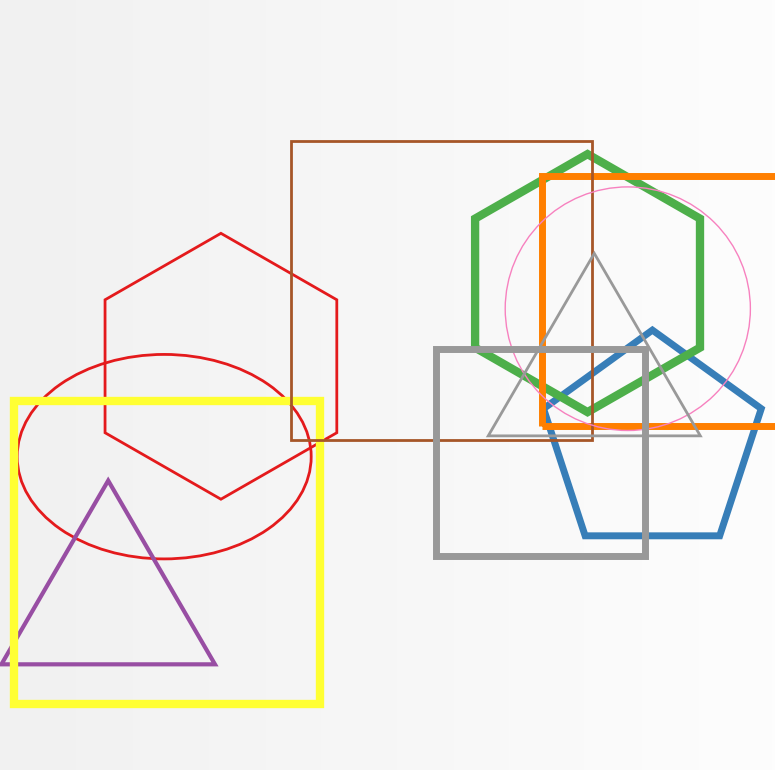[{"shape": "hexagon", "thickness": 1, "radius": 0.86, "center": [0.285, 0.524]}, {"shape": "oval", "thickness": 1, "radius": 0.95, "center": [0.212, 0.407]}, {"shape": "pentagon", "thickness": 2.5, "radius": 0.74, "center": [0.842, 0.424]}, {"shape": "hexagon", "thickness": 3, "radius": 0.84, "center": [0.758, 0.632]}, {"shape": "triangle", "thickness": 1.5, "radius": 0.8, "center": [0.14, 0.217]}, {"shape": "square", "thickness": 2.5, "radius": 0.81, "center": [0.862, 0.609]}, {"shape": "square", "thickness": 3, "radius": 0.98, "center": [0.216, 0.282]}, {"shape": "square", "thickness": 1, "radius": 0.97, "center": [0.57, 0.622]}, {"shape": "circle", "thickness": 0.5, "radius": 0.79, "center": [0.81, 0.599]}, {"shape": "square", "thickness": 2.5, "radius": 0.67, "center": [0.698, 0.412]}, {"shape": "triangle", "thickness": 1, "radius": 0.79, "center": [0.767, 0.513]}]